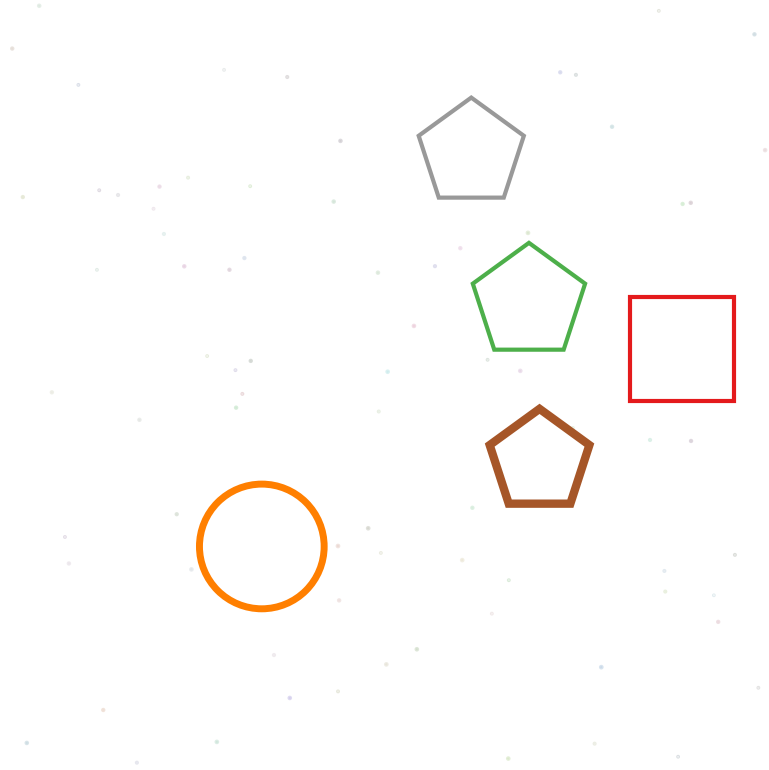[{"shape": "square", "thickness": 1.5, "radius": 0.34, "center": [0.886, 0.546]}, {"shape": "pentagon", "thickness": 1.5, "radius": 0.38, "center": [0.687, 0.608]}, {"shape": "circle", "thickness": 2.5, "radius": 0.4, "center": [0.34, 0.29]}, {"shape": "pentagon", "thickness": 3, "radius": 0.34, "center": [0.701, 0.401]}, {"shape": "pentagon", "thickness": 1.5, "radius": 0.36, "center": [0.612, 0.801]}]